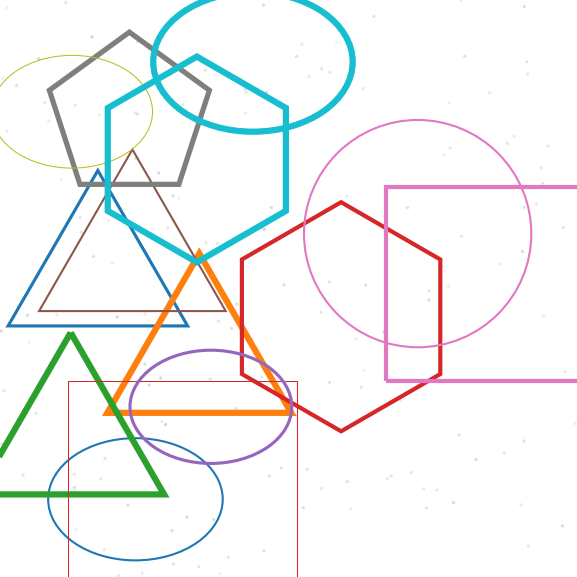[{"shape": "oval", "thickness": 1, "radius": 0.76, "center": [0.235, 0.135]}, {"shape": "triangle", "thickness": 1.5, "radius": 0.9, "center": [0.169, 0.524]}, {"shape": "triangle", "thickness": 3, "radius": 0.92, "center": [0.345, 0.376]}, {"shape": "triangle", "thickness": 3, "radius": 0.93, "center": [0.122, 0.236]}, {"shape": "square", "thickness": 0.5, "radius": 0.99, "center": [0.316, 0.141]}, {"shape": "hexagon", "thickness": 2, "radius": 0.99, "center": [0.591, 0.451]}, {"shape": "oval", "thickness": 1.5, "radius": 0.7, "center": [0.365, 0.295]}, {"shape": "triangle", "thickness": 1, "radius": 0.93, "center": [0.229, 0.554]}, {"shape": "circle", "thickness": 1, "radius": 0.98, "center": [0.723, 0.595]}, {"shape": "square", "thickness": 2, "radius": 0.84, "center": [0.838, 0.507]}, {"shape": "pentagon", "thickness": 2.5, "radius": 0.73, "center": [0.224, 0.798]}, {"shape": "oval", "thickness": 0.5, "radius": 0.7, "center": [0.125, 0.806]}, {"shape": "hexagon", "thickness": 3, "radius": 0.89, "center": [0.341, 0.723]}, {"shape": "oval", "thickness": 3, "radius": 0.86, "center": [0.438, 0.892]}]